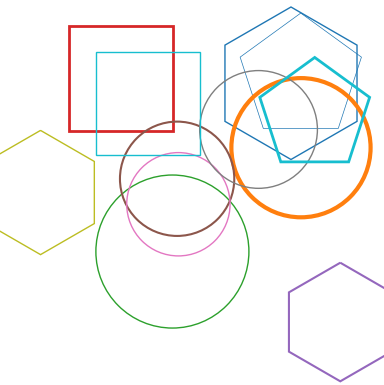[{"shape": "pentagon", "thickness": 0.5, "radius": 0.83, "center": [0.781, 0.8]}, {"shape": "hexagon", "thickness": 1, "radius": 0.99, "center": [0.756, 0.784]}, {"shape": "circle", "thickness": 3, "radius": 0.9, "center": [0.782, 0.616]}, {"shape": "circle", "thickness": 1, "radius": 0.99, "center": [0.448, 0.347]}, {"shape": "square", "thickness": 2, "radius": 0.68, "center": [0.314, 0.796]}, {"shape": "hexagon", "thickness": 1.5, "radius": 0.77, "center": [0.884, 0.164]}, {"shape": "circle", "thickness": 1.5, "radius": 0.74, "center": [0.46, 0.536]}, {"shape": "circle", "thickness": 1, "radius": 0.67, "center": [0.463, 0.469]}, {"shape": "circle", "thickness": 1, "radius": 0.76, "center": [0.672, 0.664]}, {"shape": "hexagon", "thickness": 1, "radius": 0.81, "center": [0.105, 0.5]}, {"shape": "pentagon", "thickness": 2, "radius": 0.75, "center": [0.817, 0.701]}, {"shape": "square", "thickness": 1, "radius": 0.67, "center": [0.384, 0.731]}]